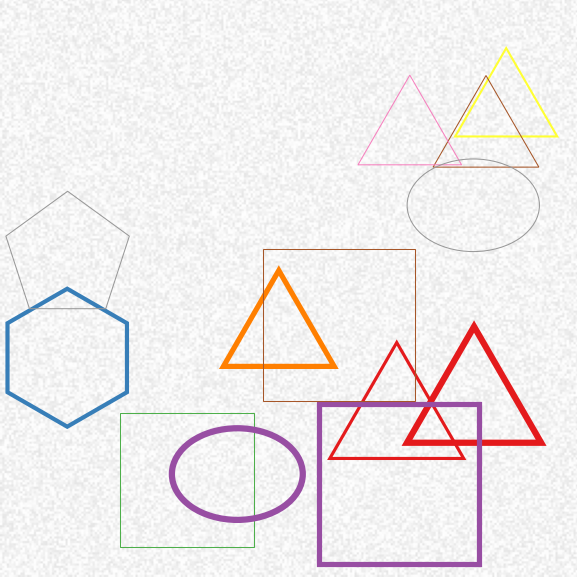[{"shape": "triangle", "thickness": 3, "radius": 0.67, "center": [0.821, 0.3]}, {"shape": "triangle", "thickness": 1.5, "radius": 0.67, "center": [0.687, 0.272]}, {"shape": "hexagon", "thickness": 2, "radius": 0.6, "center": [0.116, 0.38]}, {"shape": "square", "thickness": 0.5, "radius": 0.58, "center": [0.324, 0.168]}, {"shape": "square", "thickness": 2.5, "radius": 0.69, "center": [0.691, 0.16]}, {"shape": "oval", "thickness": 3, "radius": 0.57, "center": [0.411, 0.178]}, {"shape": "triangle", "thickness": 2.5, "radius": 0.55, "center": [0.483, 0.42]}, {"shape": "triangle", "thickness": 1, "radius": 0.51, "center": [0.877, 0.814]}, {"shape": "square", "thickness": 0.5, "radius": 0.66, "center": [0.587, 0.436]}, {"shape": "triangle", "thickness": 0.5, "radius": 0.53, "center": [0.842, 0.763]}, {"shape": "triangle", "thickness": 0.5, "radius": 0.52, "center": [0.71, 0.766]}, {"shape": "oval", "thickness": 0.5, "radius": 0.57, "center": [0.82, 0.644]}, {"shape": "pentagon", "thickness": 0.5, "radius": 0.56, "center": [0.117, 0.556]}]